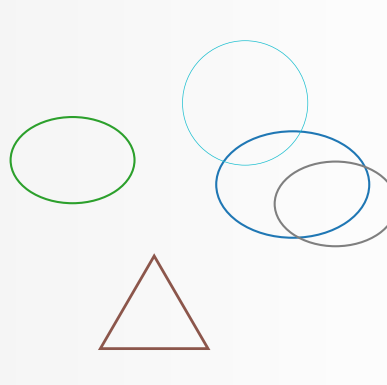[{"shape": "oval", "thickness": 1.5, "radius": 0.99, "center": [0.755, 0.521]}, {"shape": "oval", "thickness": 1.5, "radius": 0.8, "center": [0.187, 0.584]}, {"shape": "triangle", "thickness": 2, "radius": 0.8, "center": [0.398, 0.175]}, {"shape": "oval", "thickness": 1.5, "radius": 0.79, "center": [0.866, 0.47]}, {"shape": "circle", "thickness": 0.5, "radius": 0.81, "center": [0.633, 0.733]}]